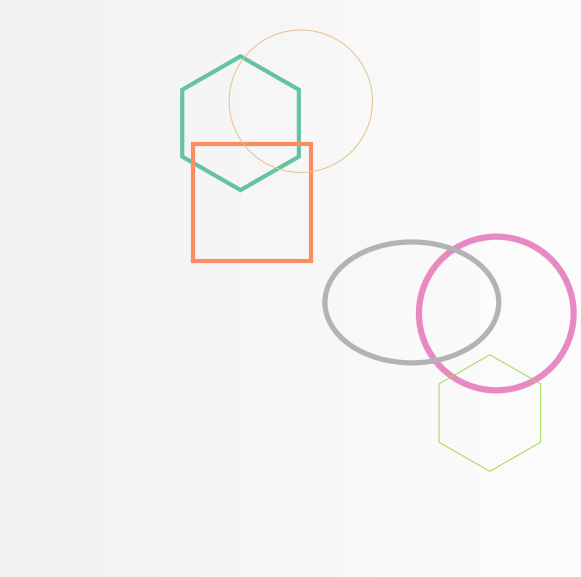[{"shape": "hexagon", "thickness": 2, "radius": 0.58, "center": [0.414, 0.786]}, {"shape": "square", "thickness": 2, "radius": 0.51, "center": [0.433, 0.649]}, {"shape": "circle", "thickness": 3, "radius": 0.67, "center": [0.854, 0.456]}, {"shape": "hexagon", "thickness": 0.5, "radius": 0.5, "center": [0.843, 0.284]}, {"shape": "circle", "thickness": 0.5, "radius": 0.62, "center": [0.518, 0.824]}, {"shape": "oval", "thickness": 2.5, "radius": 0.75, "center": [0.709, 0.475]}]